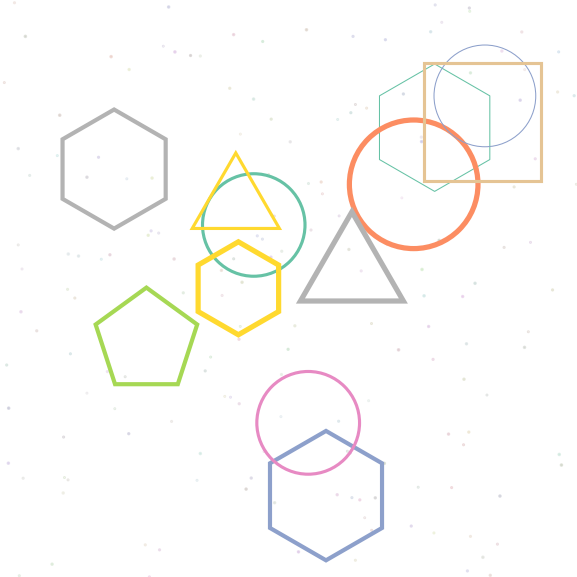[{"shape": "hexagon", "thickness": 0.5, "radius": 0.55, "center": [0.753, 0.778]}, {"shape": "circle", "thickness": 1.5, "radius": 0.44, "center": [0.439, 0.61]}, {"shape": "circle", "thickness": 2.5, "radius": 0.56, "center": [0.716, 0.68]}, {"shape": "circle", "thickness": 0.5, "radius": 0.44, "center": [0.84, 0.833]}, {"shape": "hexagon", "thickness": 2, "radius": 0.56, "center": [0.565, 0.141]}, {"shape": "circle", "thickness": 1.5, "radius": 0.44, "center": [0.534, 0.267]}, {"shape": "pentagon", "thickness": 2, "radius": 0.46, "center": [0.254, 0.409]}, {"shape": "triangle", "thickness": 1.5, "radius": 0.44, "center": [0.408, 0.647]}, {"shape": "hexagon", "thickness": 2.5, "radius": 0.4, "center": [0.413, 0.5]}, {"shape": "square", "thickness": 1.5, "radius": 0.51, "center": [0.836, 0.788]}, {"shape": "hexagon", "thickness": 2, "radius": 0.52, "center": [0.198, 0.706]}, {"shape": "triangle", "thickness": 2.5, "radius": 0.51, "center": [0.609, 0.529]}]